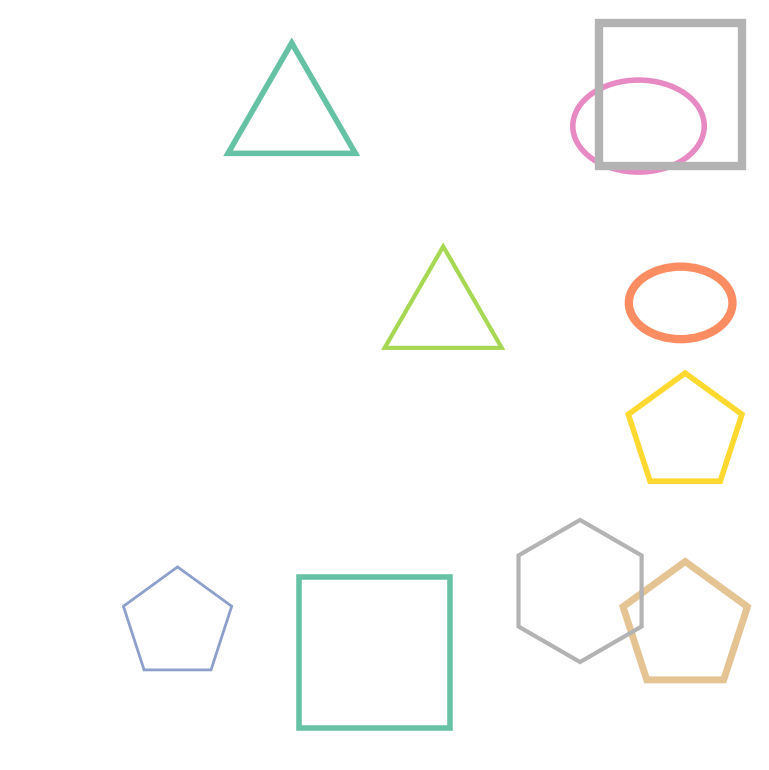[{"shape": "triangle", "thickness": 2, "radius": 0.48, "center": [0.379, 0.849]}, {"shape": "square", "thickness": 2, "radius": 0.49, "center": [0.487, 0.152]}, {"shape": "oval", "thickness": 3, "radius": 0.34, "center": [0.884, 0.607]}, {"shape": "pentagon", "thickness": 1, "radius": 0.37, "center": [0.231, 0.19]}, {"shape": "oval", "thickness": 2, "radius": 0.43, "center": [0.829, 0.836]}, {"shape": "triangle", "thickness": 1.5, "radius": 0.44, "center": [0.576, 0.592]}, {"shape": "pentagon", "thickness": 2, "radius": 0.39, "center": [0.89, 0.438]}, {"shape": "pentagon", "thickness": 2.5, "radius": 0.42, "center": [0.89, 0.186]}, {"shape": "square", "thickness": 3, "radius": 0.46, "center": [0.871, 0.877]}, {"shape": "hexagon", "thickness": 1.5, "radius": 0.46, "center": [0.753, 0.232]}]